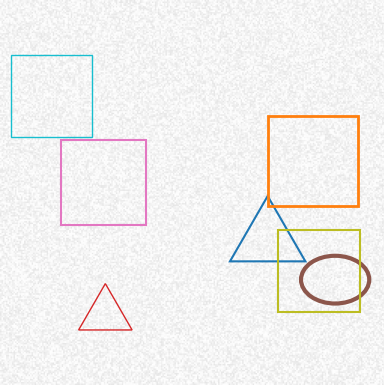[{"shape": "triangle", "thickness": 1.5, "radius": 0.57, "center": [0.695, 0.378]}, {"shape": "square", "thickness": 2, "radius": 0.58, "center": [0.813, 0.582]}, {"shape": "triangle", "thickness": 1, "radius": 0.4, "center": [0.274, 0.183]}, {"shape": "oval", "thickness": 3, "radius": 0.44, "center": [0.87, 0.274]}, {"shape": "square", "thickness": 1.5, "radius": 0.55, "center": [0.27, 0.526]}, {"shape": "square", "thickness": 1.5, "radius": 0.53, "center": [0.829, 0.297]}, {"shape": "square", "thickness": 1, "radius": 0.53, "center": [0.134, 0.75]}]